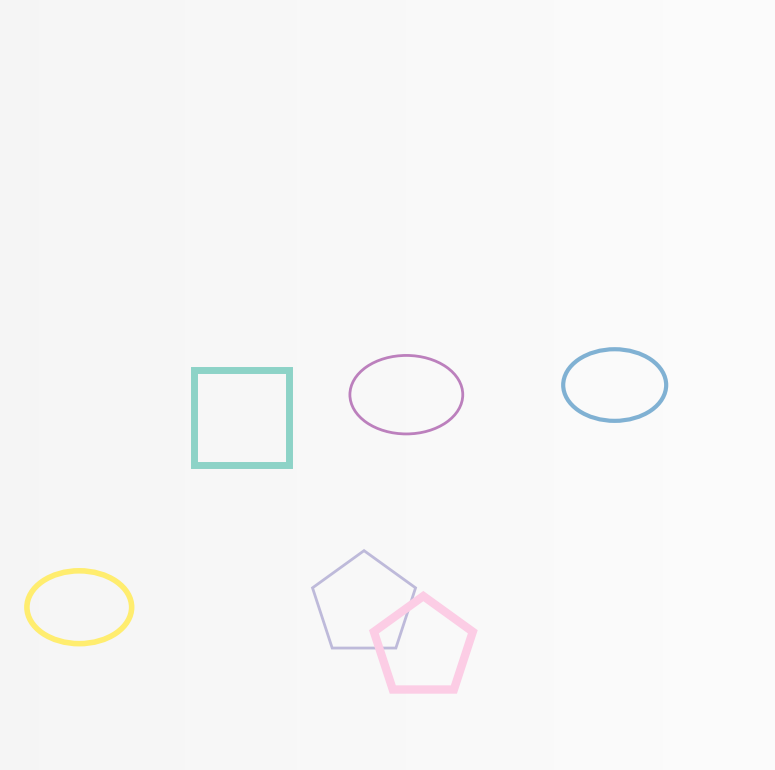[{"shape": "square", "thickness": 2.5, "radius": 0.31, "center": [0.312, 0.457]}, {"shape": "pentagon", "thickness": 1, "radius": 0.35, "center": [0.47, 0.215]}, {"shape": "oval", "thickness": 1.5, "radius": 0.33, "center": [0.793, 0.5]}, {"shape": "pentagon", "thickness": 3, "radius": 0.34, "center": [0.546, 0.159]}, {"shape": "oval", "thickness": 1, "radius": 0.36, "center": [0.524, 0.487]}, {"shape": "oval", "thickness": 2, "radius": 0.34, "center": [0.102, 0.211]}]